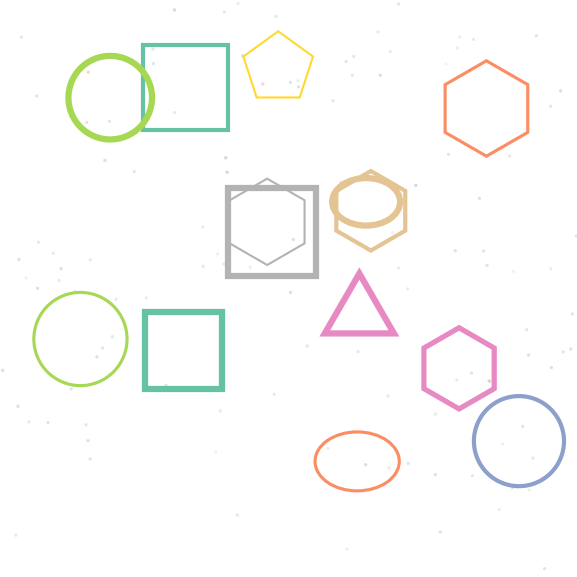[{"shape": "square", "thickness": 3, "radius": 0.33, "center": [0.318, 0.393]}, {"shape": "square", "thickness": 2, "radius": 0.37, "center": [0.321, 0.847]}, {"shape": "hexagon", "thickness": 1.5, "radius": 0.41, "center": [0.842, 0.811]}, {"shape": "oval", "thickness": 1.5, "radius": 0.36, "center": [0.618, 0.2]}, {"shape": "circle", "thickness": 2, "radius": 0.39, "center": [0.899, 0.235]}, {"shape": "triangle", "thickness": 3, "radius": 0.35, "center": [0.622, 0.456]}, {"shape": "hexagon", "thickness": 2.5, "radius": 0.35, "center": [0.795, 0.361]}, {"shape": "circle", "thickness": 3, "radius": 0.36, "center": [0.191, 0.83]}, {"shape": "circle", "thickness": 1.5, "radius": 0.4, "center": [0.139, 0.412]}, {"shape": "pentagon", "thickness": 1, "radius": 0.32, "center": [0.482, 0.882]}, {"shape": "oval", "thickness": 3, "radius": 0.29, "center": [0.634, 0.65]}, {"shape": "hexagon", "thickness": 2, "radius": 0.34, "center": [0.642, 0.634]}, {"shape": "square", "thickness": 3, "radius": 0.38, "center": [0.471, 0.597]}, {"shape": "hexagon", "thickness": 1, "radius": 0.37, "center": [0.463, 0.615]}]